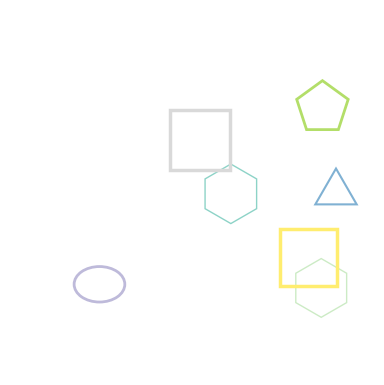[{"shape": "hexagon", "thickness": 1, "radius": 0.39, "center": [0.6, 0.497]}, {"shape": "oval", "thickness": 2, "radius": 0.33, "center": [0.258, 0.262]}, {"shape": "triangle", "thickness": 1.5, "radius": 0.31, "center": [0.873, 0.5]}, {"shape": "pentagon", "thickness": 2, "radius": 0.35, "center": [0.838, 0.72]}, {"shape": "square", "thickness": 2.5, "radius": 0.39, "center": [0.52, 0.637]}, {"shape": "hexagon", "thickness": 1, "radius": 0.38, "center": [0.834, 0.252]}, {"shape": "square", "thickness": 2.5, "radius": 0.37, "center": [0.801, 0.331]}]